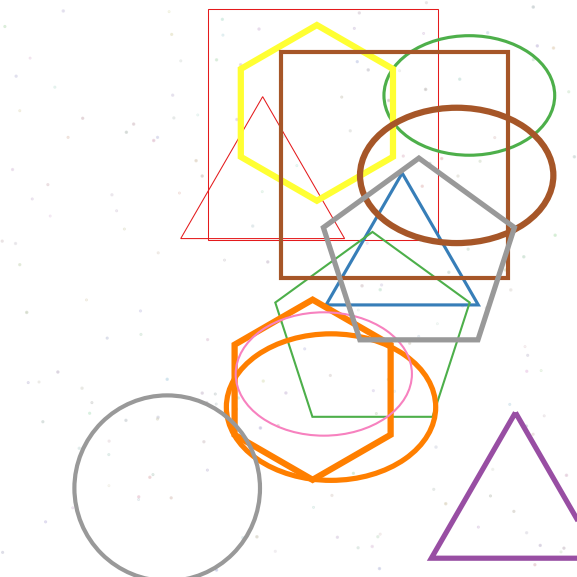[{"shape": "square", "thickness": 0.5, "radius": 1.0, "center": [0.559, 0.783]}, {"shape": "triangle", "thickness": 0.5, "radius": 0.82, "center": [0.455, 0.668]}, {"shape": "triangle", "thickness": 1.5, "radius": 0.76, "center": [0.696, 0.547]}, {"shape": "pentagon", "thickness": 1, "radius": 0.88, "center": [0.645, 0.421]}, {"shape": "oval", "thickness": 1.5, "radius": 0.74, "center": [0.813, 0.834]}, {"shape": "triangle", "thickness": 2.5, "radius": 0.84, "center": [0.893, 0.117]}, {"shape": "hexagon", "thickness": 3, "radius": 0.78, "center": [0.541, 0.324]}, {"shape": "oval", "thickness": 2.5, "radius": 0.91, "center": [0.573, 0.294]}, {"shape": "hexagon", "thickness": 3, "radius": 0.76, "center": [0.549, 0.804]}, {"shape": "oval", "thickness": 3, "radius": 0.84, "center": [0.791, 0.695]}, {"shape": "square", "thickness": 2, "radius": 0.98, "center": [0.683, 0.714]}, {"shape": "oval", "thickness": 1, "radius": 0.76, "center": [0.561, 0.352]}, {"shape": "pentagon", "thickness": 2.5, "radius": 0.87, "center": [0.725, 0.551]}, {"shape": "circle", "thickness": 2, "radius": 0.8, "center": [0.29, 0.154]}]